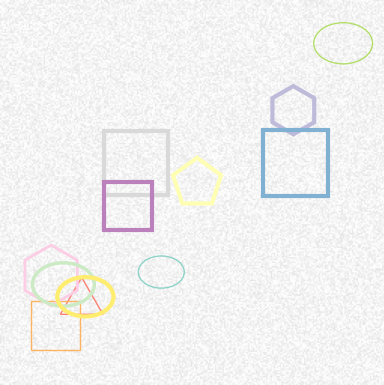[{"shape": "oval", "thickness": 1, "radius": 0.3, "center": [0.419, 0.293]}, {"shape": "pentagon", "thickness": 3, "radius": 0.33, "center": [0.512, 0.525]}, {"shape": "hexagon", "thickness": 3, "radius": 0.31, "center": [0.762, 0.714]}, {"shape": "triangle", "thickness": 1, "radius": 0.32, "center": [0.212, 0.216]}, {"shape": "square", "thickness": 3, "radius": 0.43, "center": [0.767, 0.577]}, {"shape": "square", "thickness": 1, "radius": 0.32, "center": [0.144, 0.154]}, {"shape": "oval", "thickness": 1, "radius": 0.38, "center": [0.891, 0.888]}, {"shape": "hexagon", "thickness": 2, "radius": 0.39, "center": [0.133, 0.285]}, {"shape": "square", "thickness": 3, "radius": 0.42, "center": [0.353, 0.577]}, {"shape": "square", "thickness": 3, "radius": 0.31, "center": [0.332, 0.465]}, {"shape": "oval", "thickness": 2.5, "radius": 0.4, "center": [0.165, 0.261]}, {"shape": "oval", "thickness": 3, "radius": 0.36, "center": [0.222, 0.229]}]